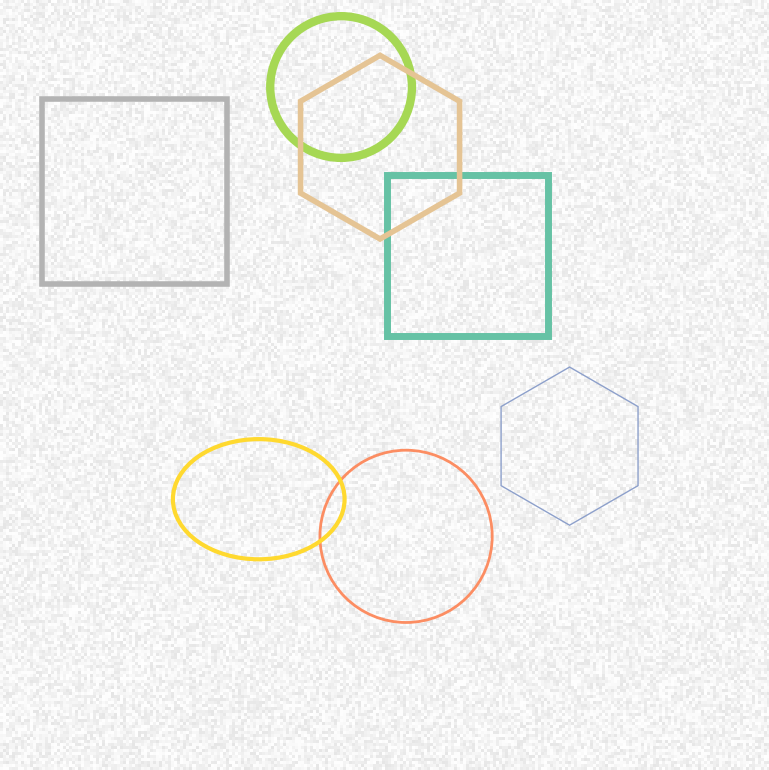[{"shape": "square", "thickness": 2.5, "radius": 0.52, "center": [0.607, 0.668]}, {"shape": "circle", "thickness": 1, "radius": 0.56, "center": [0.527, 0.303]}, {"shape": "hexagon", "thickness": 0.5, "radius": 0.51, "center": [0.74, 0.421]}, {"shape": "circle", "thickness": 3, "radius": 0.46, "center": [0.443, 0.887]}, {"shape": "oval", "thickness": 1.5, "radius": 0.56, "center": [0.336, 0.352]}, {"shape": "hexagon", "thickness": 2, "radius": 0.6, "center": [0.494, 0.809]}, {"shape": "square", "thickness": 2, "radius": 0.6, "center": [0.175, 0.751]}]